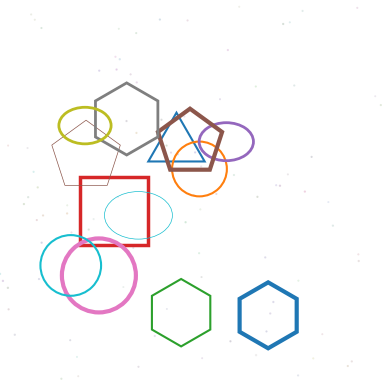[{"shape": "triangle", "thickness": 1.5, "radius": 0.42, "center": [0.458, 0.623]}, {"shape": "hexagon", "thickness": 3, "radius": 0.43, "center": [0.696, 0.181]}, {"shape": "circle", "thickness": 1.5, "radius": 0.36, "center": [0.518, 0.561]}, {"shape": "hexagon", "thickness": 1.5, "radius": 0.44, "center": [0.47, 0.188]}, {"shape": "square", "thickness": 2.5, "radius": 0.44, "center": [0.296, 0.452]}, {"shape": "oval", "thickness": 2, "radius": 0.35, "center": [0.588, 0.632]}, {"shape": "pentagon", "thickness": 3, "radius": 0.44, "center": [0.494, 0.63]}, {"shape": "pentagon", "thickness": 0.5, "radius": 0.47, "center": [0.224, 0.594]}, {"shape": "circle", "thickness": 3, "radius": 0.48, "center": [0.257, 0.285]}, {"shape": "hexagon", "thickness": 2, "radius": 0.47, "center": [0.329, 0.691]}, {"shape": "oval", "thickness": 2, "radius": 0.34, "center": [0.221, 0.674]}, {"shape": "oval", "thickness": 0.5, "radius": 0.44, "center": [0.36, 0.441]}, {"shape": "circle", "thickness": 1.5, "radius": 0.39, "center": [0.184, 0.311]}]